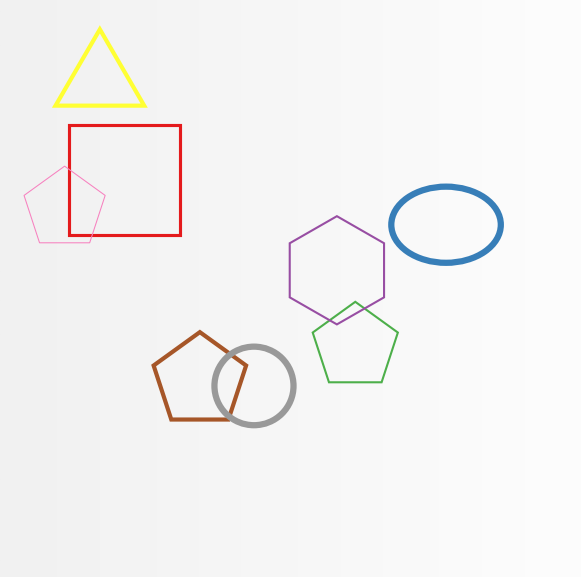[{"shape": "square", "thickness": 1.5, "radius": 0.48, "center": [0.214, 0.687]}, {"shape": "oval", "thickness": 3, "radius": 0.47, "center": [0.767, 0.61]}, {"shape": "pentagon", "thickness": 1, "radius": 0.39, "center": [0.611, 0.399]}, {"shape": "hexagon", "thickness": 1, "radius": 0.47, "center": [0.58, 0.531]}, {"shape": "triangle", "thickness": 2, "radius": 0.44, "center": [0.172, 0.86]}, {"shape": "pentagon", "thickness": 2, "radius": 0.42, "center": [0.344, 0.34]}, {"shape": "pentagon", "thickness": 0.5, "radius": 0.37, "center": [0.111, 0.638]}, {"shape": "circle", "thickness": 3, "radius": 0.34, "center": [0.437, 0.331]}]